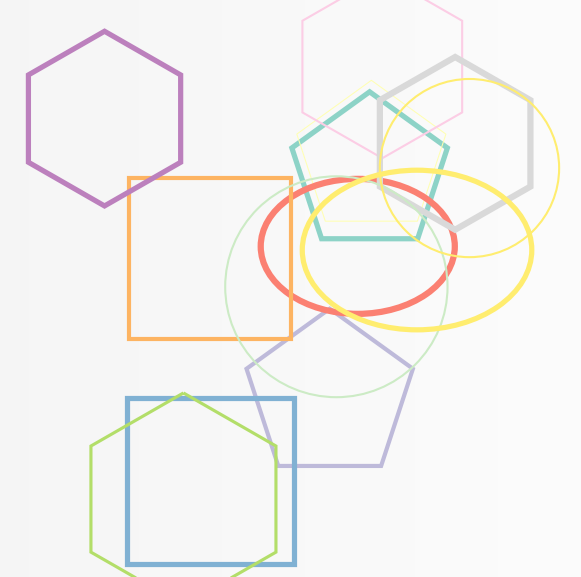[{"shape": "pentagon", "thickness": 2.5, "radius": 0.7, "center": [0.636, 0.7]}, {"shape": "pentagon", "thickness": 0.5, "radius": 0.67, "center": [0.639, 0.725]}, {"shape": "pentagon", "thickness": 2, "radius": 0.75, "center": [0.567, 0.314]}, {"shape": "oval", "thickness": 3, "radius": 0.83, "center": [0.616, 0.573]}, {"shape": "square", "thickness": 2.5, "radius": 0.72, "center": [0.362, 0.167]}, {"shape": "square", "thickness": 2, "radius": 0.7, "center": [0.362, 0.552]}, {"shape": "hexagon", "thickness": 1.5, "radius": 0.92, "center": [0.316, 0.135]}, {"shape": "hexagon", "thickness": 1, "radius": 0.79, "center": [0.658, 0.884]}, {"shape": "hexagon", "thickness": 3, "radius": 0.75, "center": [0.783, 0.751]}, {"shape": "hexagon", "thickness": 2.5, "radius": 0.76, "center": [0.18, 0.794]}, {"shape": "circle", "thickness": 1, "radius": 0.96, "center": [0.579, 0.503]}, {"shape": "oval", "thickness": 2.5, "radius": 0.99, "center": [0.717, 0.566]}, {"shape": "circle", "thickness": 1, "radius": 0.77, "center": [0.808, 0.708]}]